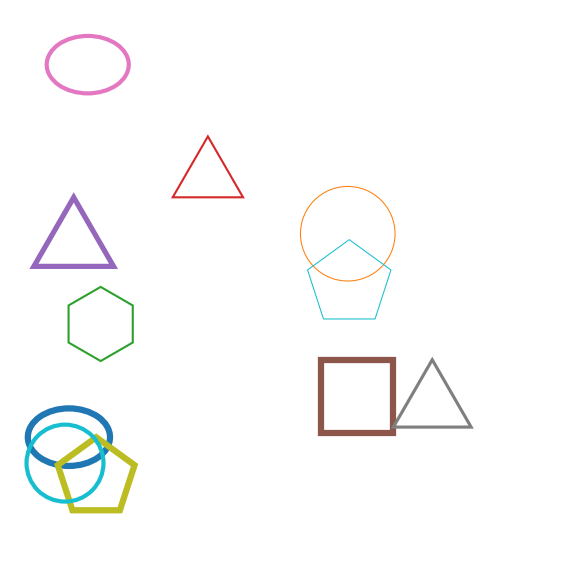[{"shape": "oval", "thickness": 3, "radius": 0.36, "center": [0.119, 0.242]}, {"shape": "circle", "thickness": 0.5, "radius": 0.41, "center": [0.602, 0.594]}, {"shape": "hexagon", "thickness": 1, "radius": 0.32, "center": [0.174, 0.438]}, {"shape": "triangle", "thickness": 1, "radius": 0.35, "center": [0.36, 0.693]}, {"shape": "triangle", "thickness": 2.5, "radius": 0.4, "center": [0.128, 0.578]}, {"shape": "square", "thickness": 3, "radius": 0.31, "center": [0.618, 0.313]}, {"shape": "oval", "thickness": 2, "radius": 0.36, "center": [0.152, 0.887]}, {"shape": "triangle", "thickness": 1.5, "radius": 0.39, "center": [0.748, 0.298]}, {"shape": "pentagon", "thickness": 3, "radius": 0.35, "center": [0.167, 0.172]}, {"shape": "circle", "thickness": 2, "radius": 0.33, "center": [0.113, 0.197]}, {"shape": "pentagon", "thickness": 0.5, "radius": 0.38, "center": [0.605, 0.508]}]